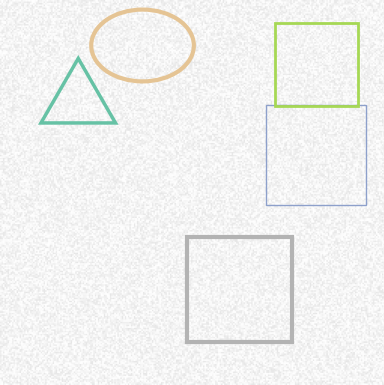[{"shape": "triangle", "thickness": 2.5, "radius": 0.56, "center": [0.203, 0.737]}, {"shape": "square", "thickness": 1, "radius": 0.65, "center": [0.821, 0.597]}, {"shape": "square", "thickness": 2, "radius": 0.54, "center": [0.822, 0.833]}, {"shape": "oval", "thickness": 3, "radius": 0.67, "center": [0.37, 0.882]}, {"shape": "square", "thickness": 3, "radius": 0.69, "center": [0.622, 0.248]}]